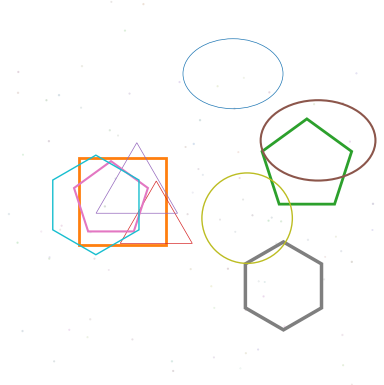[{"shape": "oval", "thickness": 0.5, "radius": 0.65, "center": [0.605, 0.808]}, {"shape": "square", "thickness": 2, "radius": 0.56, "center": [0.318, 0.476]}, {"shape": "pentagon", "thickness": 2, "radius": 0.61, "center": [0.797, 0.569]}, {"shape": "triangle", "thickness": 0.5, "radius": 0.54, "center": [0.406, 0.422]}, {"shape": "triangle", "thickness": 0.5, "radius": 0.61, "center": [0.355, 0.507]}, {"shape": "oval", "thickness": 1.5, "radius": 0.75, "center": [0.826, 0.635]}, {"shape": "pentagon", "thickness": 1.5, "radius": 0.5, "center": [0.288, 0.48]}, {"shape": "hexagon", "thickness": 2.5, "radius": 0.57, "center": [0.736, 0.257]}, {"shape": "circle", "thickness": 1, "radius": 0.59, "center": [0.642, 0.433]}, {"shape": "hexagon", "thickness": 1, "radius": 0.65, "center": [0.249, 0.468]}]